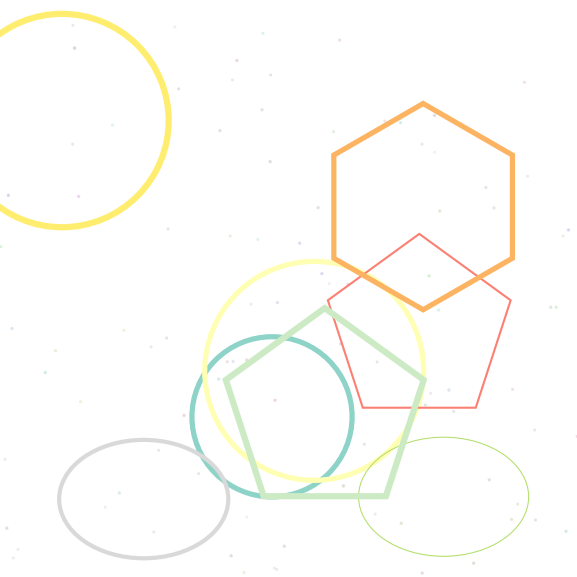[{"shape": "circle", "thickness": 2.5, "radius": 0.69, "center": [0.471, 0.277]}, {"shape": "circle", "thickness": 2.5, "radius": 0.95, "center": [0.544, 0.357]}, {"shape": "pentagon", "thickness": 1, "radius": 0.83, "center": [0.726, 0.428]}, {"shape": "hexagon", "thickness": 2.5, "radius": 0.89, "center": [0.733, 0.641]}, {"shape": "oval", "thickness": 0.5, "radius": 0.74, "center": [0.768, 0.139]}, {"shape": "oval", "thickness": 2, "radius": 0.73, "center": [0.249, 0.135]}, {"shape": "pentagon", "thickness": 3, "radius": 0.9, "center": [0.562, 0.286]}, {"shape": "circle", "thickness": 3, "radius": 0.92, "center": [0.107, 0.79]}]